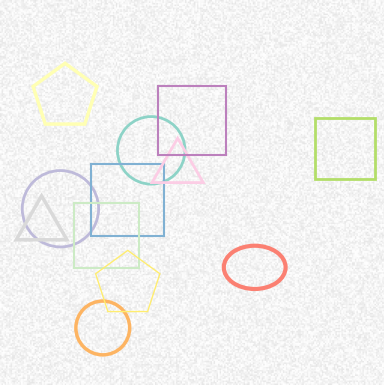[{"shape": "circle", "thickness": 2, "radius": 0.44, "center": [0.393, 0.609]}, {"shape": "pentagon", "thickness": 2.5, "radius": 0.44, "center": [0.169, 0.748]}, {"shape": "circle", "thickness": 2, "radius": 0.5, "center": [0.157, 0.458]}, {"shape": "oval", "thickness": 3, "radius": 0.4, "center": [0.662, 0.306]}, {"shape": "square", "thickness": 1.5, "radius": 0.47, "center": [0.331, 0.481]}, {"shape": "circle", "thickness": 2.5, "radius": 0.35, "center": [0.267, 0.148]}, {"shape": "square", "thickness": 2, "radius": 0.39, "center": [0.896, 0.614]}, {"shape": "triangle", "thickness": 2, "radius": 0.38, "center": [0.461, 0.564]}, {"shape": "triangle", "thickness": 2.5, "radius": 0.38, "center": [0.108, 0.415]}, {"shape": "square", "thickness": 1.5, "radius": 0.44, "center": [0.498, 0.687]}, {"shape": "square", "thickness": 1.5, "radius": 0.42, "center": [0.277, 0.389]}, {"shape": "pentagon", "thickness": 1, "radius": 0.44, "center": [0.332, 0.262]}]